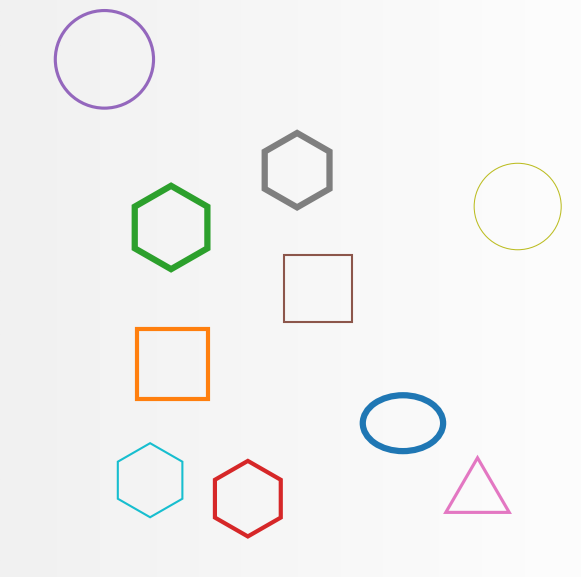[{"shape": "oval", "thickness": 3, "radius": 0.35, "center": [0.693, 0.266]}, {"shape": "square", "thickness": 2, "radius": 0.31, "center": [0.296, 0.369]}, {"shape": "hexagon", "thickness": 3, "radius": 0.36, "center": [0.294, 0.605]}, {"shape": "hexagon", "thickness": 2, "radius": 0.33, "center": [0.426, 0.136]}, {"shape": "circle", "thickness": 1.5, "radius": 0.42, "center": [0.18, 0.896]}, {"shape": "square", "thickness": 1, "radius": 0.29, "center": [0.547, 0.499]}, {"shape": "triangle", "thickness": 1.5, "radius": 0.31, "center": [0.822, 0.143]}, {"shape": "hexagon", "thickness": 3, "radius": 0.32, "center": [0.511, 0.704]}, {"shape": "circle", "thickness": 0.5, "radius": 0.37, "center": [0.891, 0.642]}, {"shape": "hexagon", "thickness": 1, "radius": 0.32, "center": [0.258, 0.168]}]